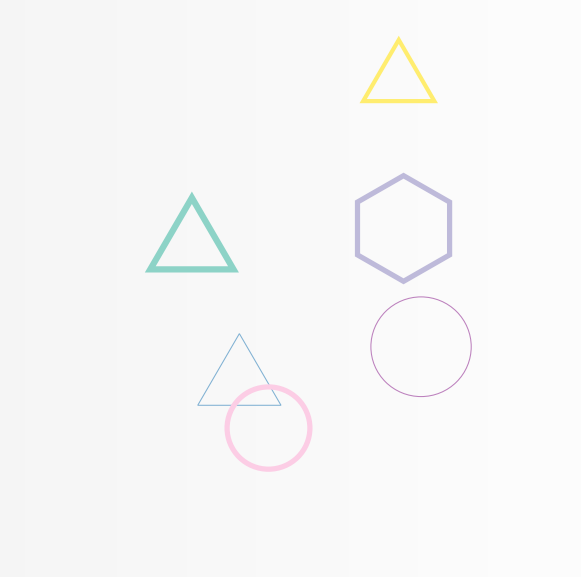[{"shape": "triangle", "thickness": 3, "radius": 0.41, "center": [0.33, 0.574]}, {"shape": "hexagon", "thickness": 2.5, "radius": 0.46, "center": [0.694, 0.603]}, {"shape": "triangle", "thickness": 0.5, "radius": 0.41, "center": [0.412, 0.339]}, {"shape": "circle", "thickness": 2.5, "radius": 0.36, "center": [0.462, 0.258]}, {"shape": "circle", "thickness": 0.5, "radius": 0.43, "center": [0.724, 0.399]}, {"shape": "triangle", "thickness": 2, "radius": 0.35, "center": [0.686, 0.859]}]